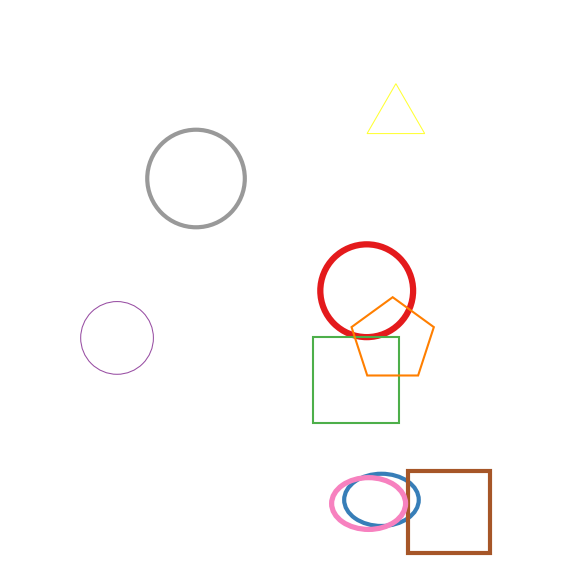[{"shape": "circle", "thickness": 3, "radius": 0.4, "center": [0.635, 0.496]}, {"shape": "oval", "thickness": 2, "radius": 0.32, "center": [0.661, 0.134]}, {"shape": "square", "thickness": 1, "radius": 0.37, "center": [0.617, 0.34]}, {"shape": "circle", "thickness": 0.5, "radius": 0.31, "center": [0.203, 0.414]}, {"shape": "pentagon", "thickness": 1, "radius": 0.37, "center": [0.68, 0.41]}, {"shape": "triangle", "thickness": 0.5, "radius": 0.29, "center": [0.686, 0.797]}, {"shape": "square", "thickness": 2, "radius": 0.36, "center": [0.778, 0.112]}, {"shape": "oval", "thickness": 2.5, "radius": 0.32, "center": [0.638, 0.127]}, {"shape": "circle", "thickness": 2, "radius": 0.42, "center": [0.339, 0.69]}]